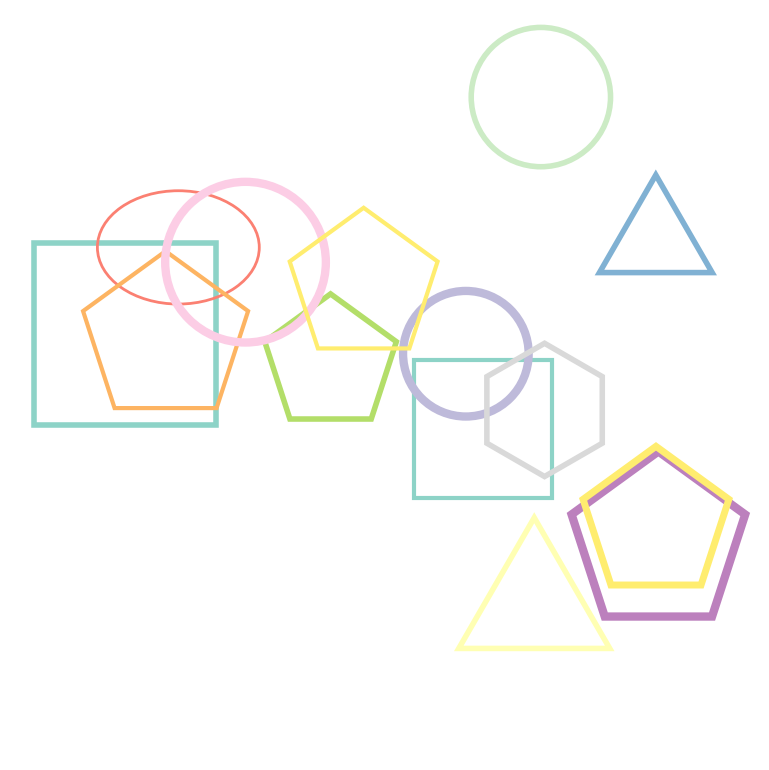[{"shape": "square", "thickness": 2, "radius": 0.59, "center": [0.162, 0.567]}, {"shape": "square", "thickness": 1.5, "radius": 0.45, "center": [0.627, 0.443]}, {"shape": "triangle", "thickness": 2, "radius": 0.57, "center": [0.694, 0.214]}, {"shape": "circle", "thickness": 3, "radius": 0.41, "center": [0.605, 0.541]}, {"shape": "oval", "thickness": 1, "radius": 0.53, "center": [0.232, 0.679]}, {"shape": "triangle", "thickness": 2, "radius": 0.42, "center": [0.852, 0.688]}, {"shape": "pentagon", "thickness": 1.5, "radius": 0.56, "center": [0.215, 0.561]}, {"shape": "pentagon", "thickness": 2, "radius": 0.45, "center": [0.429, 0.528]}, {"shape": "circle", "thickness": 3, "radius": 0.52, "center": [0.319, 0.66]}, {"shape": "hexagon", "thickness": 2, "radius": 0.43, "center": [0.707, 0.468]}, {"shape": "pentagon", "thickness": 3, "radius": 0.59, "center": [0.855, 0.295]}, {"shape": "circle", "thickness": 2, "radius": 0.45, "center": [0.702, 0.874]}, {"shape": "pentagon", "thickness": 1.5, "radius": 0.5, "center": [0.472, 0.629]}, {"shape": "pentagon", "thickness": 2.5, "radius": 0.5, "center": [0.852, 0.321]}]